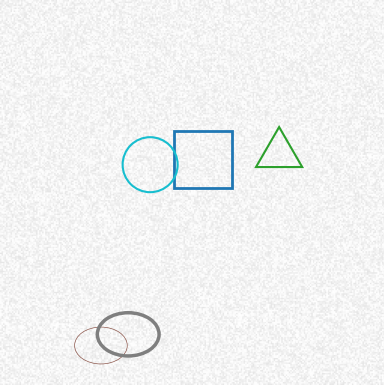[{"shape": "square", "thickness": 2, "radius": 0.37, "center": [0.527, 0.585]}, {"shape": "triangle", "thickness": 1.5, "radius": 0.35, "center": [0.725, 0.601]}, {"shape": "oval", "thickness": 0.5, "radius": 0.34, "center": [0.262, 0.103]}, {"shape": "oval", "thickness": 2.5, "radius": 0.4, "center": [0.333, 0.132]}, {"shape": "circle", "thickness": 1.5, "radius": 0.36, "center": [0.39, 0.572]}]